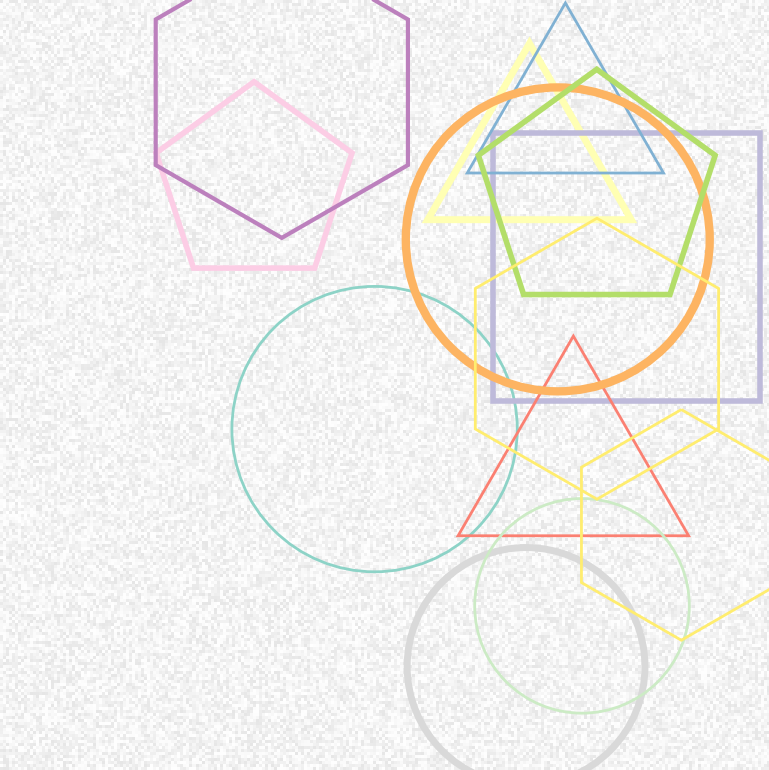[{"shape": "circle", "thickness": 1, "radius": 0.93, "center": [0.486, 0.443]}, {"shape": "triangle", "thickness": 2.5, "radius": 0.76, "center": [0.688, 0.791]}, {"shape": "square", "thickness": 2, "radius": 0.87, "center": [0.813, 0.654]}, {"shape": "triangle", "thickness": 1, "radius": 0.86, "center": [0.745, 0.391]}, {"shape": "triangle", "thickness": 1, "radius": 0.74, "center": [0.734, 0.849]}, {"shape": "circle", "thickness": 3, "radius": 0.99, "center": [0.724, 0.689]}, {"shape": "pentagon", "thickness": 2, "radius": 0.81, "center": [0.775, 0.748]}, {"shape": "pentagon", "thickness": 2, "radius": 0.67, "center": [0.33, 0.76]}, {"shape": "circle", "thickness": 2.5, "radius": 0.77, "center": [0.683, 0.134]}, {"shape": "hexagon", "thickness": 1.5, "radius": 0.95, "center": [0.366, 0.88]}, {"shape": "circle", "thickness": 1, "radius": 0.7, "center": [0.756, 0.213]}, {"shape": "hexagon", "thickness": 1, "radius": 0.91, "center": [0.775, 0.534]}, {"shape": "hexagon", "thickness": 1, "radius": 0.75, "center": [0.885, 0.318]}]